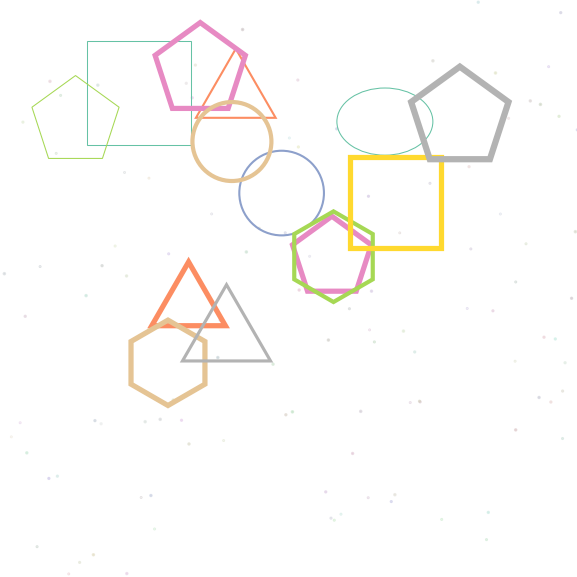[{"shape": "oval", "thickness": 0.5, "radius": 0.42, "center": [0.666, 0.789]}, {"shape": "square", "thickness": 0.5, "radius": 0.45, "center": [0.24, 0.837]}, {"shape": "triangle", "thickness": 1, "radius": 0.4, "center": [0.408, 0.835]}, {"shape": "triangle", "thickness": 2.5, "radius": 0.37, "center": [0.327, 0.472]}, {"shape": "circle", "thickness": 1, "radius": 0.37, "center": [0.488, 0.665]}, {"shape": "pentagon", "thickness": 2.5, "radius": 0.36, "center": [0.575, 0.553]}, {"shape": "pentagon", "thickness": 2.5, "radius": 0.41, "center": [0.347, 0.878]}, {"shape": "pentagon", "thickness": 0.5, "radius": 0.4, "center": [0.131, 0.789]}, {"shape": "hexagon", "thickness": 2, "radius": 0.39, "center": [0.577, 0.555]}, {"shape": "square", "thickness": 2.5, "radius": 0.39, "center": [0.685, 0.649]}, {"shape": "hexagon", "thickness": 2.5, "radius": 0.37, "center": [0.291, 0.371]}, {"shape": "circle", "thickness": 2, "radius": 0.34, "center": [0.402, 0.754]}, {"shape": "pentagon", "thickness": 3, "radius": 0.44, "center": [0.796, 0.795]}, {"shape": "triangle", "thickness": 1.5, "radius": 0.44, "center": [0.392, 0.418]}]